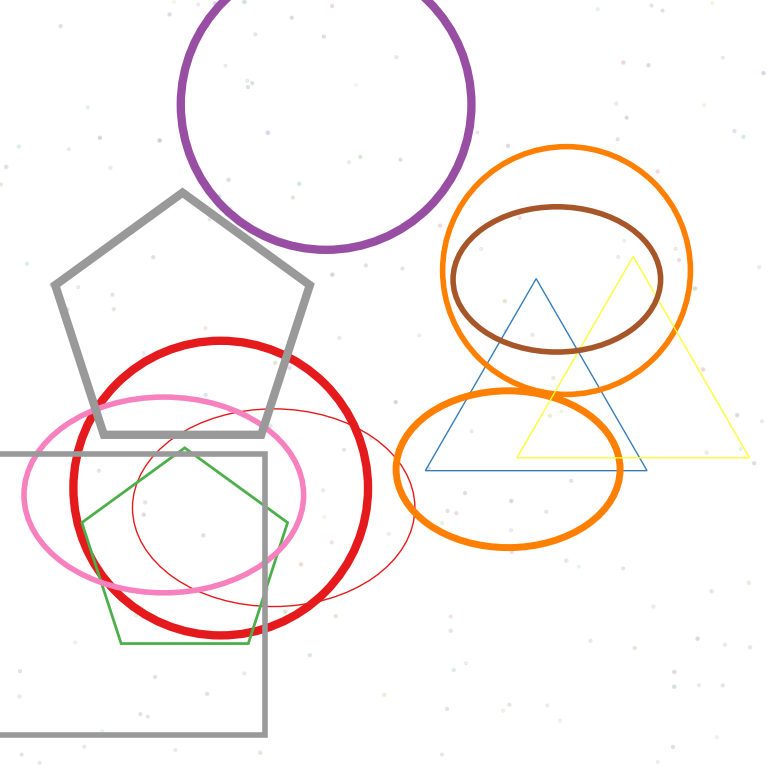[{"shape": "oval", "thickness": 0.5, "radius": 0.92, "center": [0.355, 0.341]}, {"shape": "circle", "thickness": 3, "radius": 0.96, "center": [0.287, 0.366]}, {"shape": "triangle", "thickness": 0.5, "radius": 0.83, "center": [0.696, 0.472]}, {"shape": "pentagon", "thickness": 1, "radius": 0.7, "center": [0.24, 0.278]}, {"shape": "circle", "thickness": 3, "radius": 0.94, "center": [0.424, 0.864]}, {"shape": "oval", "thickness": 2.5, "radius": 0.73, "center": [0.66, 0.391]}, {"shape": "circle", "thickness": 2, "radius": 0.8, "center": [0.736, 0.649]}, {"shape": "triangle", "thickness": 0.5, "radius": 0.87, "center": [0.822, 0.493]}, {"shape": "oval", "thickness": 2, "radius": 0.67, "center": [0.723, 0.637]}, {"shape": "oval", "thickness": 2, "radius": 0.91, "center": [0.213, 0.357]}, {"shape": "square", "thickness": 2, "radius": 0.91, "center": [0.162, 0.228]}, {"shape": "pentagon", "thickness": 3, "radius": 0.87, "center": [0.237, 0.576]}]